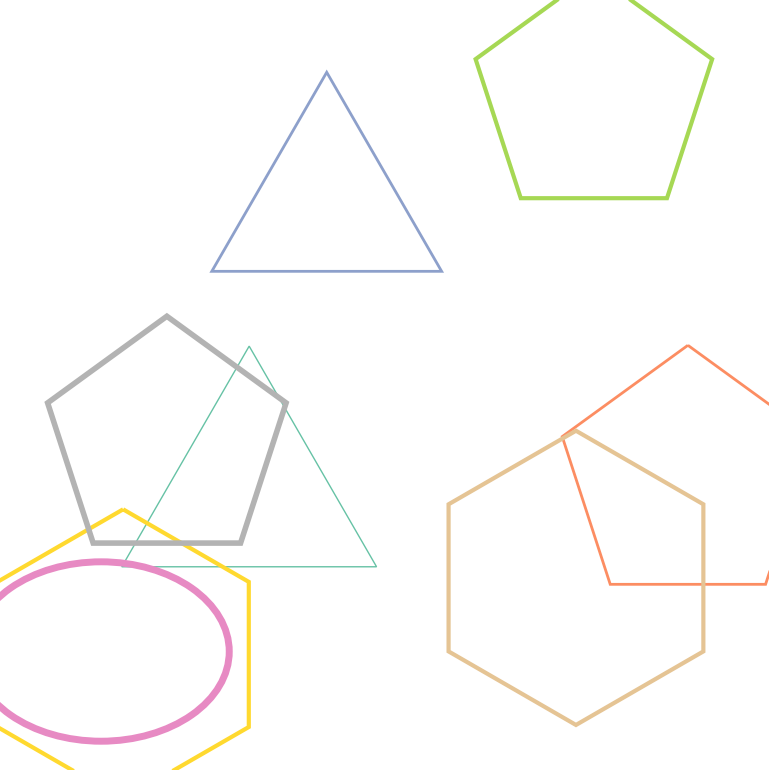[{"shape": "triangle", "thickness": 0.5, "radius": 0.96, "center": [0.324, 0.359]}, {"shape": "pentagon", "thickness": 1, "radius": 0.86, "center": [0.893, 0.38]}, {"shape": "triangle", "thickness": 1, "radius": 0.86, "center": [0.424, 0.734]}, {"shape": "oval", "thickness": 2.5, "radius": 0.83, "center": [0.131, 0.154]}, {"shape": "pentagon", "thickness": 1.5, "radius": 0.81, "center": [0.771, 0.873]}, {"shape": "hexagon", "thickness": 1.5, "radius": 0.94, "center": [0.16, 0.15]}, {"shape": "hexagon", "thickness": 1.5, "radius": 0.96, "center": [0.748, 0.25]}, {"shape": "pentagon", "thickness": 2, "radius": 0.81, "center": [0.217, 0.426]}]